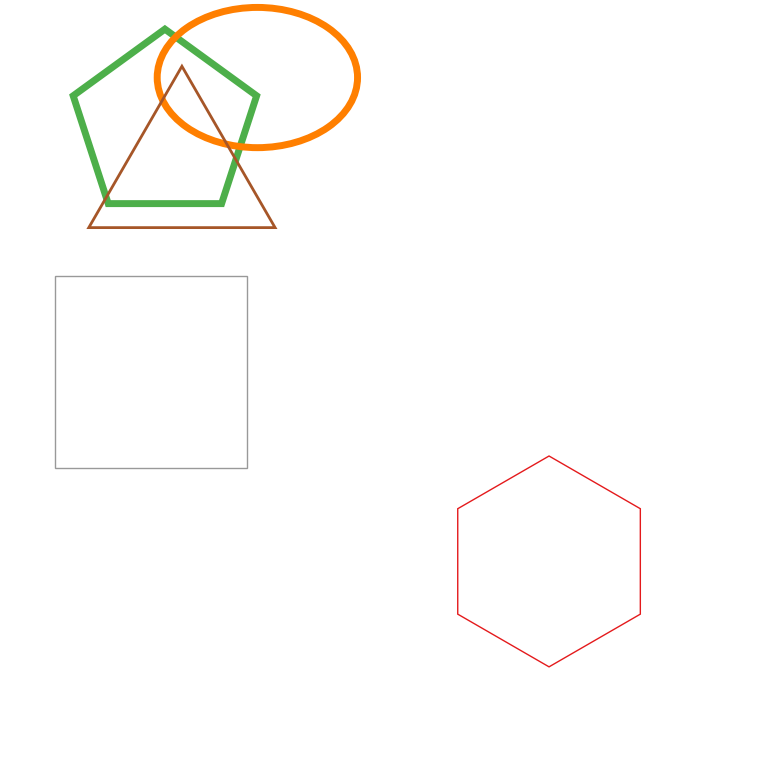[{"shape": "hexagon", "thickness": 0.5, "radius": 0.68, "center": [0.713, 0.271]}, {"shape": "pentagon", "thickness": 2.5, "radius": 0.63, "center": [0.214, 0.837]}, {"shape": "oval", "thickness": 2.5, "radius": 0.65, "center": [0.334, 0.899]}, {"shape": "triangle", "thickness": 1, "radius": 0.7, "center": [0.236, 0.774]}, {"shape": "square", "thickness": 0.5, "radius": 0.62, "center": [0.196, 0.517]}]